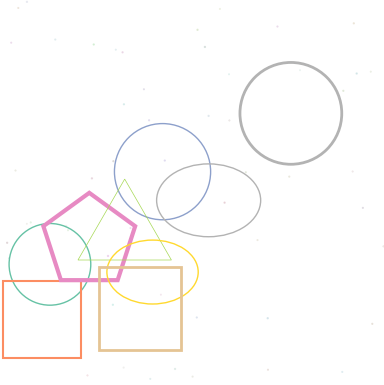[{"shape": "circle", "thickness": 1, "radius": 0.53, "center": [0.13, 0.313]}, {"shape": "square", "thickness": 1.5, "radius": 0.5, "center": [0.109, 0.17]}, {"shape": "circle", "thickness": 1, "radius": 0.62, "center": [0.422, 0.554]}, {"shape": "pentagon", "thickness": 3, "radius": 0.63, "center": [0.232, 0.374]}, {"shape": "triangle", "thickness": 0.5, "radius": 0.7, "center": [0.324, 0.395]}, {"shape": "oval", "thickness": 1, "radius": 0.59, "center": [0.396, 0.293]}, {"shape": "square", "thickness": 2, "radius": 0.54, "center": [0.363, 0.199]}, {"shape": "oval", "thickness": 1, "radius": 0.68, "center": [0.542, 0.48]}, {"shape": "circle", "thickness": 2, "radius": 0.66, "center": [0.755, 0.706]}]